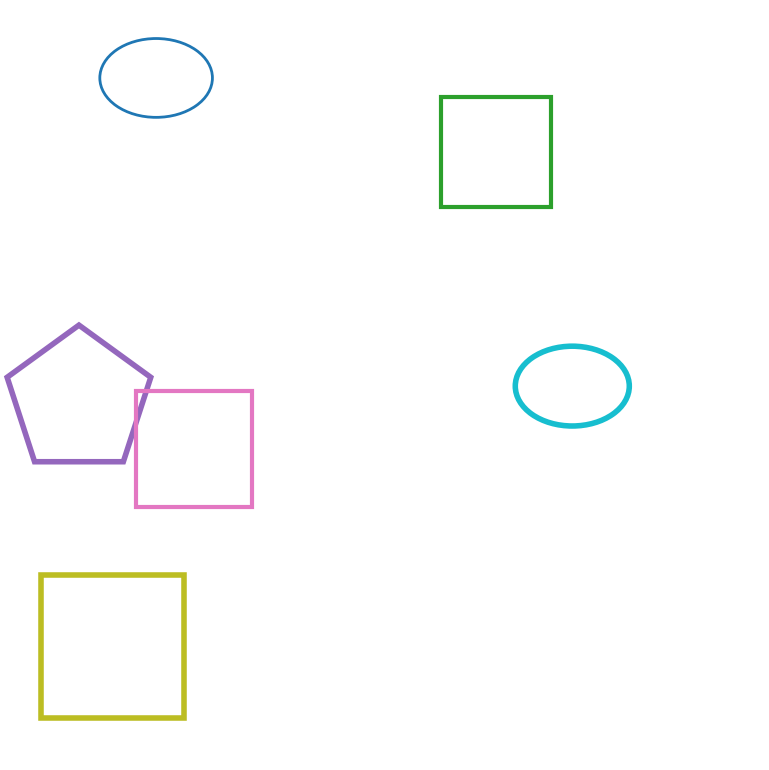[{"shape": "oval", "thickness": 1, "radius": 0.37, "center": [0.203, 0.899]}, {"shape": "square", "thickness": 1.5, "radius": 0.36, "center": [0.644, 0.803]}, {"shape": "pentagon", "thickness": 2, "radius": 0.49, "center": [0.103, 0.48]}, {"shape": "square", "thickness": 1.5, "radius": 0.38, "center": [0.252, 0.417]}, {"shape": "square", "thickness": 2, "radius": 0.47, "center": [0.146, 0.16]}, {"shape": "oval", "thickness": 2, "radius": 0.37, "center": [0.743, 0.499]}]